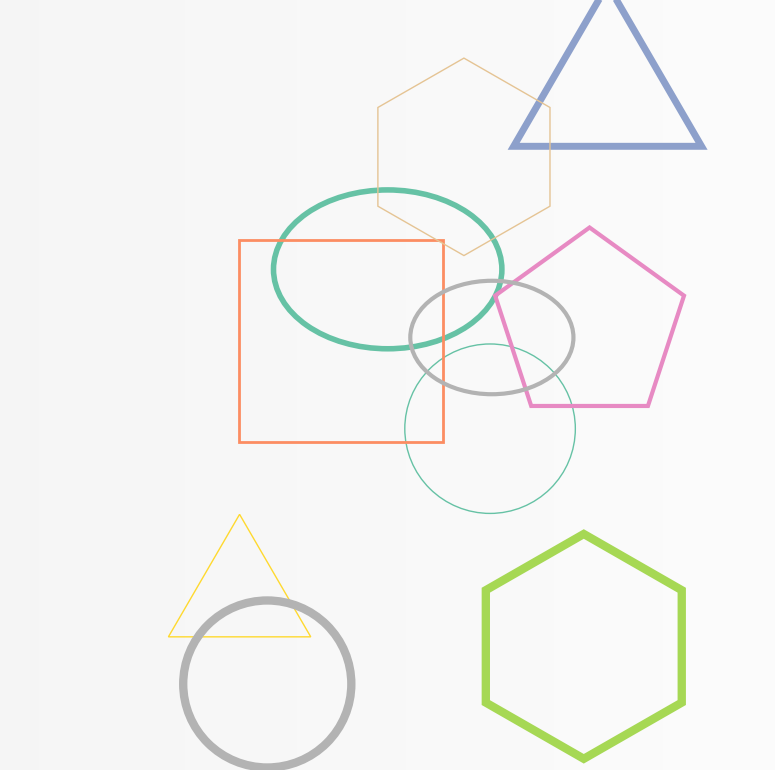[{"shape": "oval", "thickness": 2, "radius": 0.74, "center": [0.5, 0.65]}, {"shape": "circle", "thickness": 0.5, "radius": 0.55, "center": [0.632, 0.443]}, {"shape": "square", "thickness": 1, "radius": 0.66, "center": [0.44, 0.557]}, {"shape": "triangle", "thickness": 2.5, "radius": 0.7, "center": [0.784, 0.88]}, {"shape": "pentagon", "thickness": 1.5, "radius": 0.64, "center": [0.761, 0.576]}, {"shape": "hexagon", "thickness": 3, "radius": 0.73, "center": [0.753, 0.161]}, {"shape": "triangle", "thickness": 0.5, "radius": 0.53, "center": [0.309, 0.226]}, {"shape": "hexagon", "thickness": 0.5, "radius": 0.64, "center": [0.599, 0.796]}, {"shape": "oval", "thickness": 1.5, "radius": 0.53, "center": [0.635, 0.562]}, {"shape": "circle", "thickness": 3, "radius": 0.54, "center": [0.345, 0.112]}]